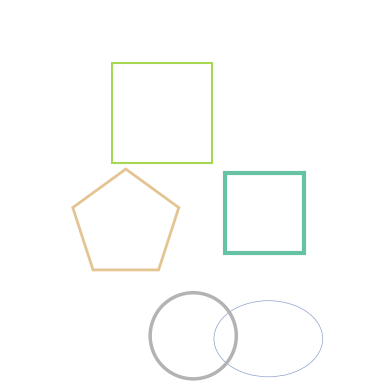[{"shape": "square", "thickness": 3, "radius": 0.52, "center": [0.687, 0.446]}, {"shape": "oval", "thickness": 0.5, "radius": 0.71, "center": [0.697, 0.12]}, {"shape": "square", "thickness": 1.5, "radius": 0.65, "center": [0.421, 0.705]}, {"shape": "pentagon", "thickness": 2, "radius": 0.72, "center": [0.327, 0.416]}, {"shape": "circle", "thickness": 2.5, "radius": 0.56, "center": [0.502, 0.128]}]